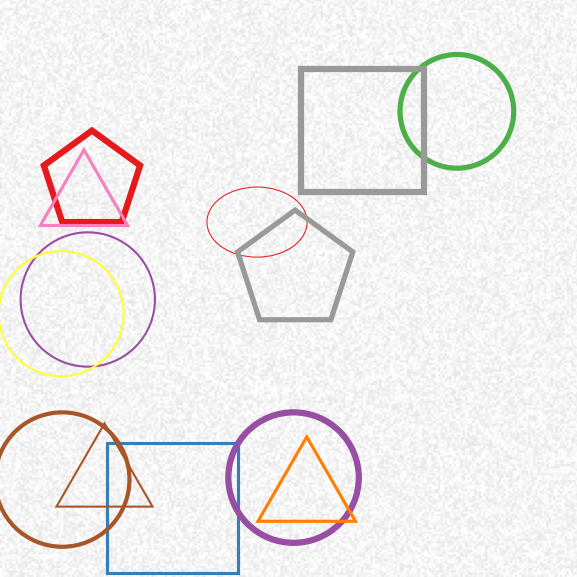[{"shape": "pentagon", "thickness": 3, "radius": 0.44, "center": [0.159, 0.685]}, {"shape": "oval", "thickness": 0.5, "radius": 0.43, "center": [0.445, 0.615]}, {"shape": "square", "thickness": 1.5, "radius": 0.57, "center": [0.299, 0.12]}, {"shape": "circle", "thickness": 2.5, "radius": 0.49, "center": [0.791, 0.806]}, {"shape": "circle", "thickness": 1, "radius": 0.58, "center": [0.152, 0.481]}, {"shape": "circle", "thickness": 3, "radius": 0.56, "center": [0.508, 0.172]}, {"shape": "triangle", "thickness": 1.5, "radius": 0.49, "center": [0.531, 0.145]}, {"shape": "circle", "thickness": 1, "radius": 0.54, "center": [0.106, 0.456]}, {"shape": "triangle", "thickness": 1, "radius": 0.48, "center": [0.181, 0.17]}, {"shape": "circle", "thickness": 2, "radius": 0.58, "center": [0.108, 0.169]}, {"shape": "triangle", "thickness": 1.5, "radius": 0.44, "center": [0.145, 0.652]}, {"shape": "pentagon", "thickness": 2.5, "radius": 0.52, "center": [0.511, 0.53]}, {"shape": "square", "thickness": 3, "radius": 0.53, "center": [0.627, 0.773]}]